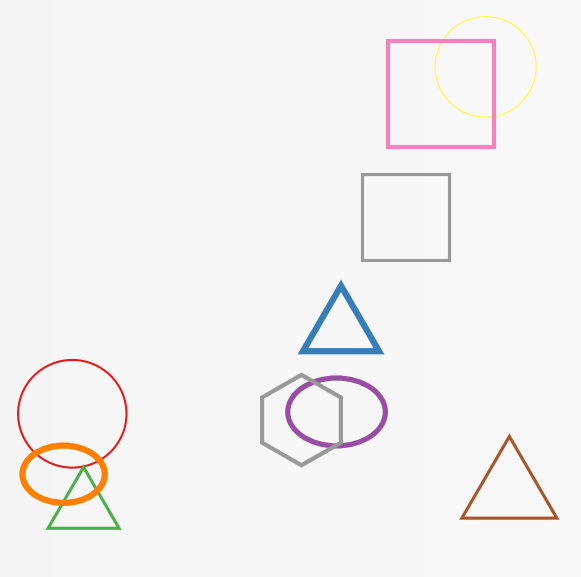[{"shape": "circle", "thickness": 1, "radius": 0.47, "center": [0.124, 0.283]}, {"shape": "triangle", "thickness": 3, "radius": 0.38, "center": [0.587, 0.429]}, {"shape": "triangle", "thickness": 1.5, "radius": 0.35, "center": [0.144, 0.12]}, {"shape": "oval", "thickness": 2.5, "radius": 0.42, "center": [0.579, 0.286]}, {"shape": "oval", "thickness": 3, "radius": 0.35, "center": [0.109, 0.178]}, {"shape": "circle", "thickness": 0.5, "radius": 0.43, "center": [0.835, 0.883]}, {"shape": "triangle", "thickness": 1.5, "radius": 0.47, "center": [0.876, 0.149]}, {"shape": "square", "thickness": 2, "radius": 0.46, "center": [0.759, 0.836]}, {"shape": "hexagon", "thickness": 2, "radius": 0.39, "center": [0.519, 0.272]}, {"shape": "square", "thickness": 1.5, "radius": 0.37, "center": [0.698, 0.623]}]